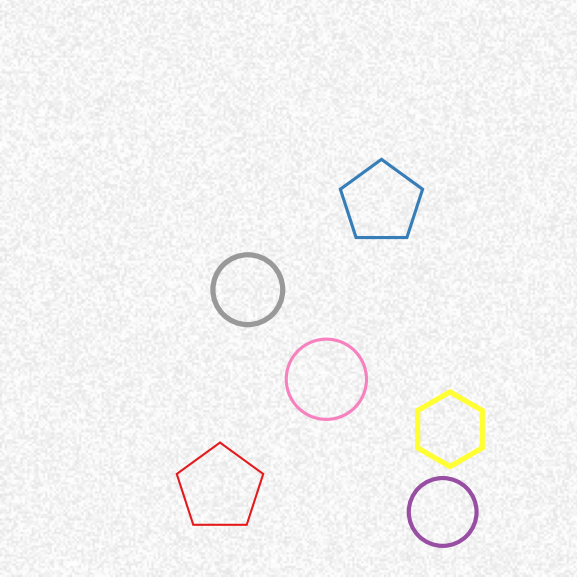[{"shape": "pentagon", "thickness": 1, "radius": 0.39, "center": [0.381, 0.154]}, {"shape": "pentagon", "thickness": 1.5, "radius": 0.37, "center": [0.661, 0.648]}, {"shape": "circle", "thickness": 2, "radius": 0.29, "center": [0.767, 0.113]}, {"shape": "hexagon", "thickness": 2.5, "radius": 0.32, "center": [0.779, 0.256]}, {"shape": "circle", "thickness": 1.5, "radius": 0.35, "center": [0.565, 0.342]}, {"shape": "circle", "thickness": 2.5, "radius": 0.3, "center": [0.429, 0.497]}]